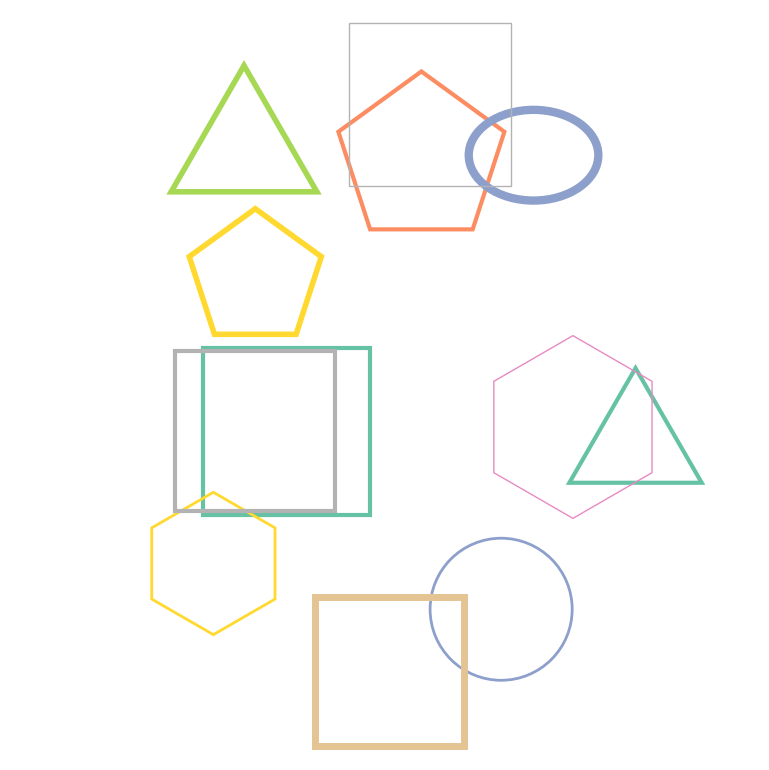[{"shape": "square", "thickness": 1.5, "radius": 0.54, "center": [0.372, 0.439]}, {"shape": "triangle", "thickness": 1.5, "radius": 0.5, "center": [0.825, 0.423]}, {"shape": "pentagon", "thickness": 1.5, "radius": 0.57, "center": [0.547, 0.794]}, {"shape": "oval", "thickness": 3, "radius": 0.42, "center": [0.693, 0.798]}, {"shape": "circle", "thickness": 1, "radius": 0.46, "center": [0.651, 0.209]}, {"shape": "hexagon", "thickness": 0.5, "radius": 0.59, "center": [0.744, 0.445]}, {"shape": "triangle", "thickness": 2, "radius": 0.55, "center": [0.317, 0.806]}, {"shape": "pentagon", "thickness": 2, "radius": 0.45, "center": [0.332, 0.639]}, {"shape": "hexagon", "thickness": 1, "radius": 0.46, "center": [0.277, 0.268]}, {"shape": "square", "thickness": 2.5, "radius": 0.48, "center": [0.506, 0.128]}, {"shape": "square", "thickness": 1.5, "radius": 0.52, "center": [0.331, 0.441]}, {"shape": "square", "thickness": 0.5, "radius": 0.53, "center": [0.559, 0.864]}]